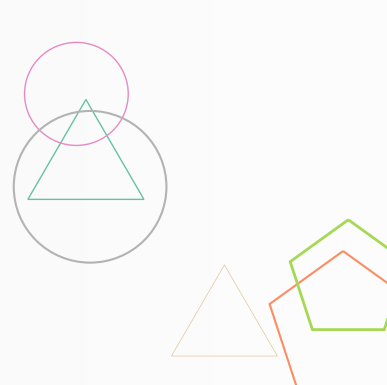[{"shape": "triangle", "thickness": 1, "radius": 0.86, "center": [0.222, 0.569]}, {"shape": "pentagon", "thickness": 1.5, "radius": 1.0, "center": [0.885, 0.149]}, {"shape": "circle", "thickness": 1, "radius": 0.67, "center": [0.197, 0.756]}, {"shape": "pentagon", "thickness": 2, "radius": 0.79, "center": [0.899, 0.271]}, {"shape": "triangle", "thickness": 0.5, "radius": 0.79, "center": [0.579, 0.154]}, {"shape": "circle", "thickness": 1.5, "radius": 0.99, "center": [0.233, 0.515]}]